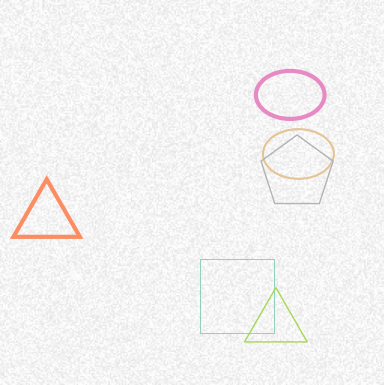[{"shape": "square", "thickness": 0.5, "radius": 0.48, "center": [0.616, 0.231]}, {"shape": "triangle", "thickness": 3, "radius": 0.5, "center": [0.121, 0.435]}, {"shape": "oval", "thickness": 3, "radius": 0.45, "center": [0.754, 0.754]}, {"shape": "triangle", "thickness": 1, "radius": 0.47, "center": [0.717, 0.159]}, {"shape": "oval", "thickness": 1.5, "radius": 0.46, "center": [0.775, 0.6]}, {"shape": "pentagon", "thickness": 1, "radius": 0.49, "center": [0.772, 0.551]}]